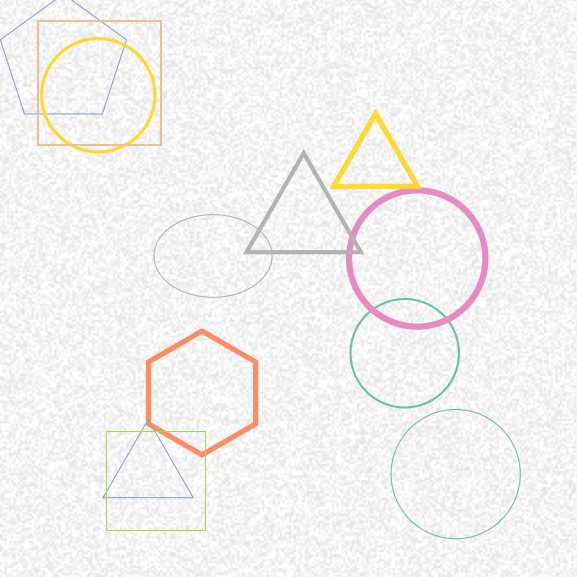[{"shape": "circle", "thickness": 0.5, "radius": 0.56, "center": [0.789, 0.178]}, {"shape": "circle", "thickness": 1, "radius": 0.47, "center": [0.701, 0.387]}, {"shape": "hexagon", "thickness": 2.5, "radius": 0.54, "center": [0.35, 0.319]}, {"shape": "pentagon", "thickness": 0.5, "radius": 0.57, "center": [0.11, 0.895]}, {"shape": "triangle", "thickness": 0.5, "radius": 0.45, "center": [0.257, 0.182]}, {"shape": "circle", "thickness": 3, "radius": 0.59, "center": [0.723, 0.552]}, {"shape": "square", "thickness": 0.5, "radius": 0.43, "center": [0.27, 0.168]}, {"shape": "triangle", "thickness": 2.5, "radius": 0.42, "center": [0.65, 0.718]}, {"shape": "circle", "thickness": 1.5, "radius": 0.49, "center": [0.17, 0.834]}, {"shape": "square", "thickness": 1, "radius": 0.53, "center": [0.172, 0.856]}, {"shape": "oval", "thickness": 0.5, "radius": 0.51, "center": [0.369, 0.556]}, {"shape": "triangle", "thickness": 2, "radius": 0.57, "center": [0.526, 0.62]}]